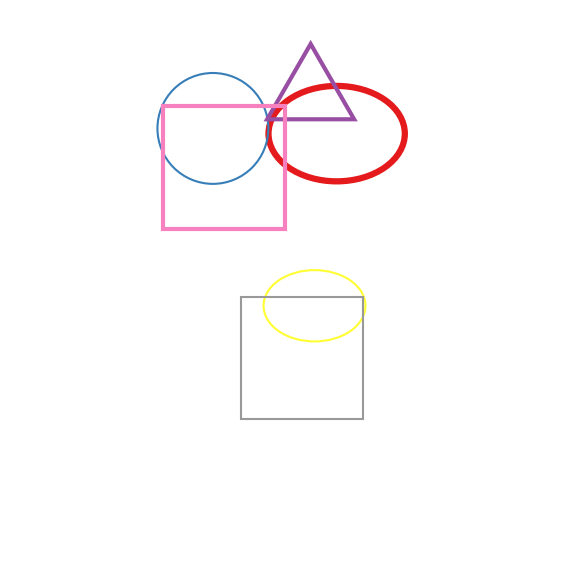[{"shape": "oval", "thickness": 3, "radius": 0.59, "center": [0.583, 0.768]}, {"shape": "circle", "thickness": 1, "radius": 0.48, "center": [0.369, 0.777]}, {"shape": "triangle", "thickness": 2, "radius": 0.43, "center": [0.538, 0.836]}, {"shape": "oval", "thickness": 1, "radius": 0.44, "center": [0.545, 0.47]}, {"shape": "square", "thickness": 2, "radius": 0.53, "center": [0.388, 0.709]}, {"shape": "square", "thickness": 1, "radius": 0.53, "center": [0.523, 0.379]}]